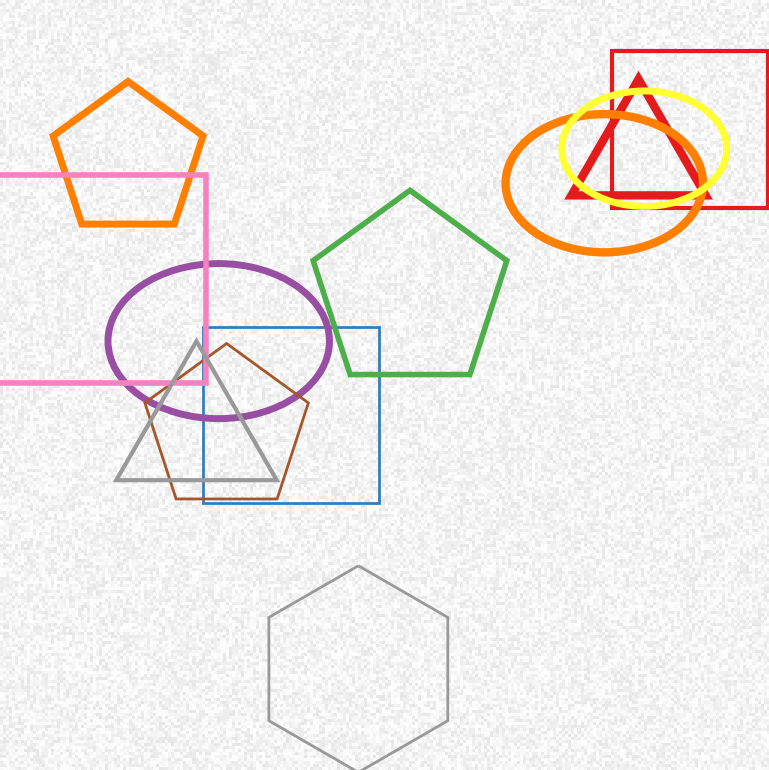[{"shape": "square", "thickness": 1.5, "radius": 0.51, "center": [0.896, 0.831]}, {"shape": "triangle", "thickness": 3, "radius": 0.5, "center": [0.829, 0.797]}, {"shape": "square", "thickness": 1, "radius": 0.57, "center": [0.378, 0.461]}, {"shape": "pentagon", "thickness": 2, "radius": 0.66, "center": [0.532, 0.621]}, {"shape": "oval", "thickness": 2.5, "radius": 0.72, "center": [0.284, 0.557]}, {"shape": "pentagon", "thickness": 2.5, "radius": 0.51, "center": [0.166, 0.792]}, {"shape": "oval", "thickness": 3, "radius": 0.64, "center": [0.785, 0.762]}, {"shape": "oval", "thickness": 2.5, "radius": 0.54, "center": [0.837, 0.807]}, {"shape": "pentagon", "thickness": 1, "radius": 0.56, "center": [0.294, 0.442]}, {"shape": "square", "thickness": 2, "radius": 0.68, "center": [0.133, 0.638]}, {"shape": "triangle", "thickness": 1.5, "radius": 0.6, "center": [0.255, 0.437]}, {"shape": "hexagon", "thickness": 1, "radius": 0.67, "center": [0.465, 0.131]}]